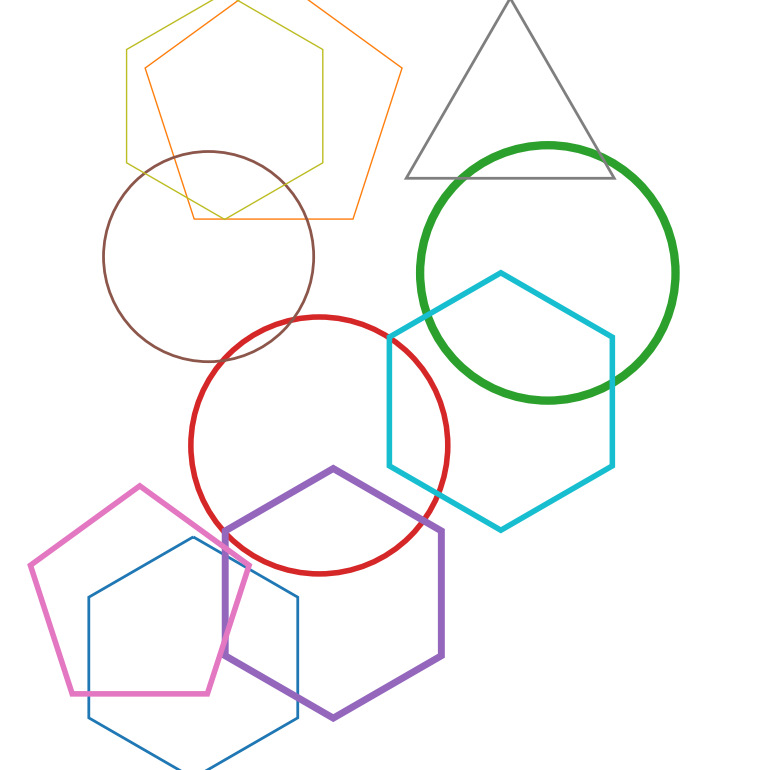[{"shape": "hexagon", "thickness": 1, "radius": 0.78, "center": [0.251, 0.146]}, {"shape": "pentagon", "thickness": 0.5, "radius": 0.88, "center": [0.355, 0.857]}, {"shape": "circle", "thickness": 3, "radius": 0.83, "center": [0.711, 0.646]}, {"shape": "circle", "thickness": 2, "radius": 0.83, "center": [0.415, 0.421]}, {"shape": "hexagon", "thickness": 2.5, "radius": 0.81, "center": [0.433, 0.229]}, {"shape": "circle", "thickness": 1, "radius": 0.68, "center": [0.271, 0.667]}, {"shape": "pentagon", "thickness": 2, "radius": 0.75, "center": [0.182, 0.22]}, {"shape": "triangle", "thickness": 1, "radius": 0.78, "center": [0.663, 0.846]}, {"shape": "hexagon", "thickness": 0.5, "radius": 0.74, "center": [0.292, 0.862]}, {"shape": "hexagon", "thickness": 2, "radius": 0.84, "center": [0.65, 0.479]}]